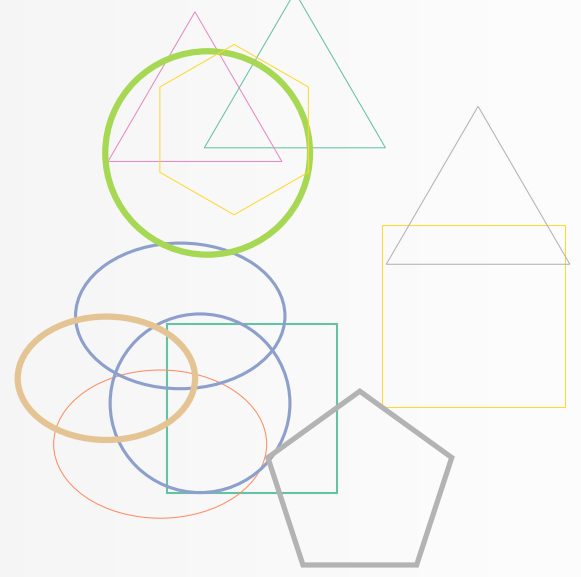[{"shape": "triangle", "thickness": 0.5, "radius": 0.9, "center": [0.507, 0.833]}, {"shape": "square", "thickness": 1, "radius": 0.73, "center": [0.433, 0.292]}, {"shape": "oval", "thickness": 0.5, "radius": 0.92, "center": [0.276, 0.23]}, {"shape": "oval", "thickness": 1.5, "radius": 0.9, "center": [0.31, 0.452]}, {"shape": "circle", "thickness": 1.5, "radius": 0.77, "center": [0.344, 0.301]}, {"shape": "triangle", "thickness": 0.5, "radius": 0.86, "center": [0.335, 0.806]}, {"shape": "circle", "thickness": 3, "radius": 0.88, "center": [0.357, 0.734]}, {"shape": "hexagon", "thickness": 0.5, "radius": 0.74, "center": [0.403, 0.775]}, {"shape": "square", "thickness": 0.5, "radius": 0.79, "center": [0.815, 0.453]}, {"shape": "oval", "thickness": 3, "radius": 0.76, "center": [0.183, 0.344]}, {"shape": "triangle", "thickness": 0.5, "radius": 0.91, "center": [0.822, 0.633]}, {"shape": "pentagon", "thickness": 2.5, "radius": 0.83, "center": [0.619, 0.155]}]